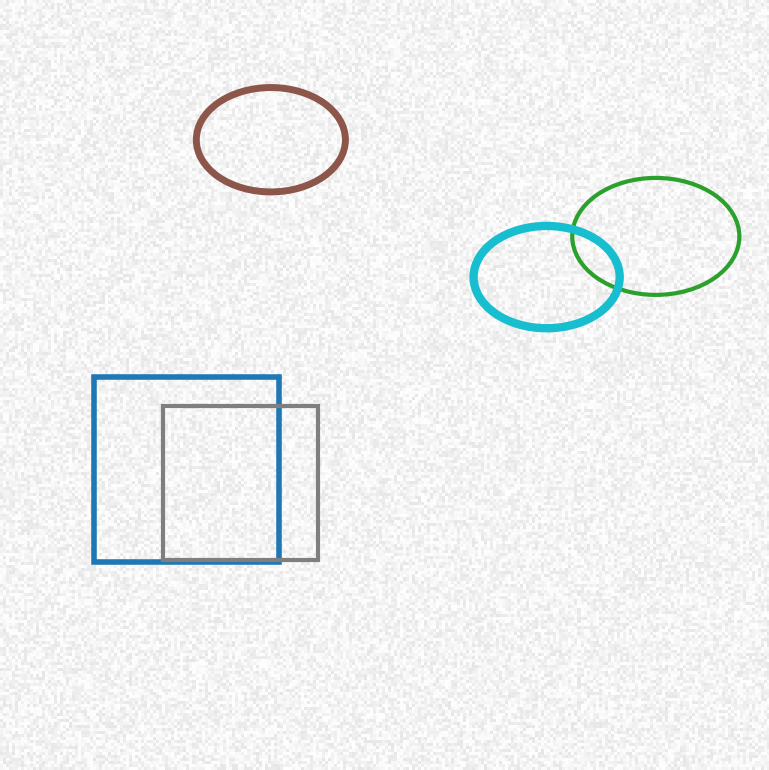[{"shape": "square", "thickness": 2, "radius": 0.6, "center": [0.243, 0.391]}, {"shape": "oval", "thickness": 1.5, "radius": 0.54, "center": [0.852, 0.693]}, {"shape": "oval", "thickness": 2.5, "radius": 0.48, "center": [0.352, 0.819]}, {"shape": "square", "thickness": 1.5, "radius": 0.5, "center": [0.312, 0.373]}, {"shape": "oval", "thickness": 3, "radius": 0.47, "center": [0.71, 0.64]}]